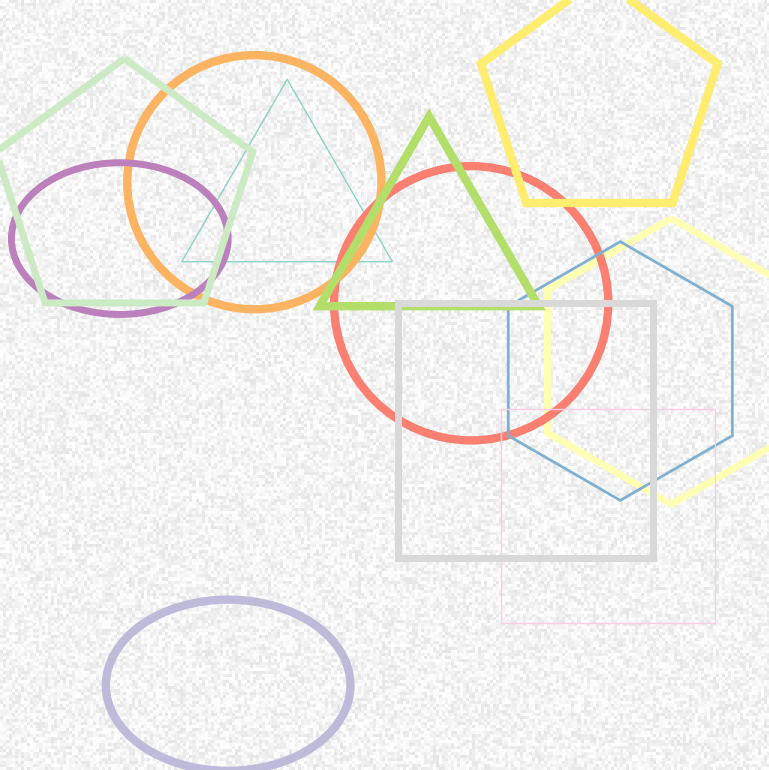[{"shape": "triangle", "thickness": 0.5, "radius": 0.79, "center": [0.373, 0.739]}, {"shape": "hexagon", "thickness": 2.5, "radius": 0.93, "center": [0.872, 0.531]}, {"shape": "oval", "thickness": 3, "radius": 0.79, "center": [0.296, 0.11]}, {"shape": "circle", "thickness": 3, "radius": 0.89, "center": [0.612, 0.606]}, {"shape": "hexagon", "thickness": 1, "radius": 0.84, "center": [0.806, 0.518]}, {"shape": "circle", "thickness": 3, "radius": 0.83, "center": [0.33, 0.763]}, {"shape": "triangle", "thickness": 3, "radius": 0.82, "center": [0.557, 0.684]}, {"shape": "square", "thickness": 0.5, "radius": 0.69, "center": [0.79, 0.329]}, {"shape": "square", "thickness": 2.5, "radius": 0.83, "center": [0.683, 0.441]}, {"shape": "oval", "thickness": 2.5, "radius": 0.7, "center": [0.156, 0.69]}, {"shape": "pentagon", "thickness": 2.5, "radius": 0.88, "center": [0.162, 0.748]}, {"shape": "pentagon", "thickness": 3, "radius": 0.81, "center": [0.778, 0.867]}]